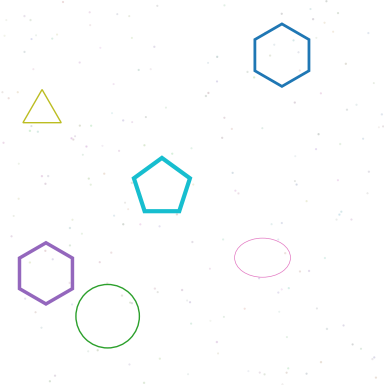[{"shape": "hexagon", "thickness": 2, "radius": 0.41, "center": [0.732, 0.857]}, {"shape": "circle", "thickness": 1, "radius": 0.41, "center": [0.28, 0.179]}, {"shape": "hexagon", "thickness": 2.5, "radius": 0.4, "center": [0.119, 0.29]}, {"shape": "oval", "thickness": 0.5, "radius": 0.36, "center": [0.682, 0.331]}, {"shape": "triangle", "thickness": 1, "radius": 0.29, "center": [0.109, 0.71]}, {"shape": "pentagon", "thickness": 3, "radius": 0.38, "center": [0.421, 0.513]}]